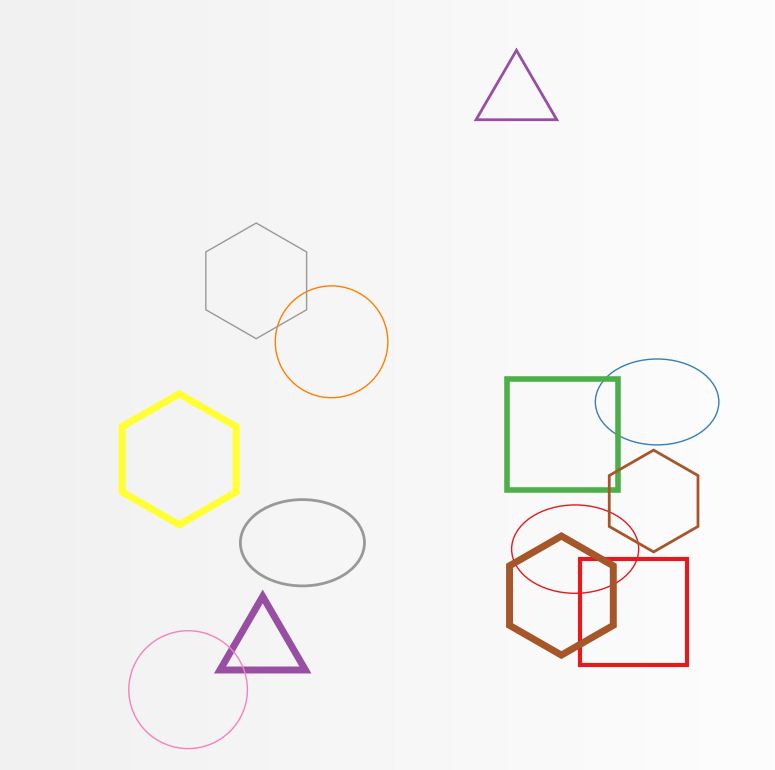[{"shape": "oval", "thickness": 0.5, "radius": 0.41, "center": [0.742, 0.287]}, {"shape": "square", "thickness": 1.5, "radius": 0.35, "center": [0.817, 0.205]}, {"shape": "oval", "thickness": 0.5, "radius": 0.4, "center": [0.848, 0.478]}, {"shape": "square", "thickness": 2, "radius": 0.36, "center": [0.726, 0.436]}, {"shape": "triangle", "thickness": 2.5, "radius": 0.32, "center": [0.339, 0.162]}, {"shape": "triangle", "thickness": 1, "radius": 0.3, "center": [0.666, 0.875]}, {"shape": "circle", "thickness": 0.5, "radius": 0.36, "center": [0.428, 0.556]}, {"shape": "hexagon", "thickness": 2.5, "radius": 0.42, "center": [0.231, 0.404]}, {"shape": "hexagon", "thickness": 2.5, "radius": 0.39, "center": [0.724, 0.227]}, {"shape": "hexagon", "thickness": 1, "radius": 0.33, "center": [0.843, 0.349]}, {"shape": "circle", "thickness": 0.5, "radius": 0.38, "center": [0.243, 0.104]}, {"shape": "hexagon", "thickness": 0.5, "radius": 0.38, "center": [0.331, 0.635]}, {"shape": "oval", "thickness": 1, "radius": 0.4, "center": [0.39, 0.295]}]